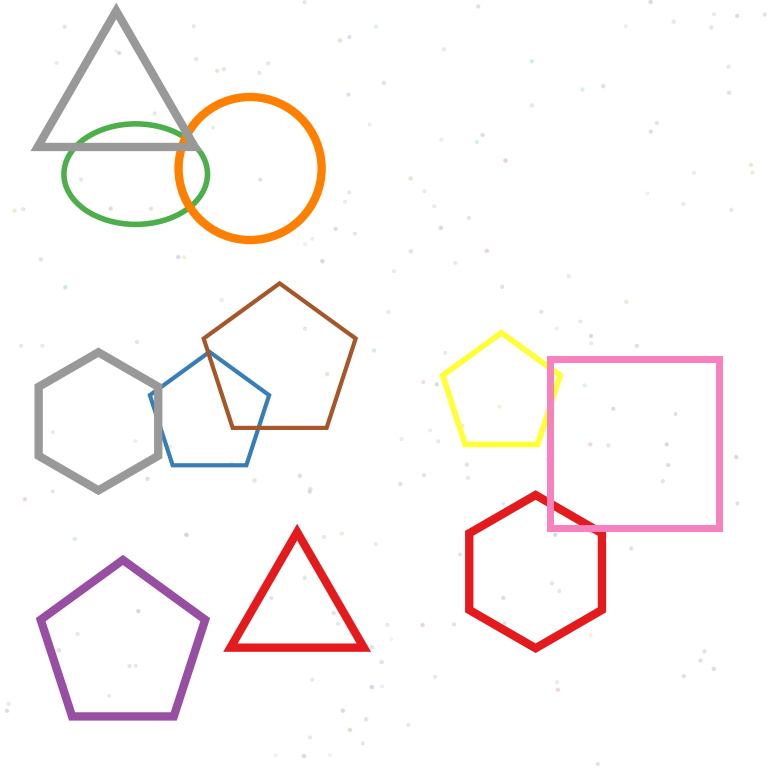[{"shape": "triangle", "thickness": 3, "radius": 0.5, "center": [0.386, 0.209]}, {"shape": "hexagon", "thickness": 3, "radius": 0.5, "center": [0.696, 0.258]}, {"shape": "pentagon", "thickness": 1.5, "radius": 0.41, "center": [0.272, 0.462]}, {"shape": "oval", "thickness": 2, "radius": 0.47, "center": [0.176, 0.774]}, {"shape": "pentagon", "thickness": 3, "radius": 0.56, "center": [0.16, 0.16]}, {"shape": "circle", "thickness": 3, "radius": 0.46, "center": [0.325, 0.781]}, {"shape": "pentagon", "thickness": 2, "radius": 0.4, "center": [0.651, 0.488]}, {"shape": "pentagon", "thickness": 1.5, "radius": 0.52, "center": [0.363, 0.528]}, {"shape": "square", "thickness": 2.5, "radius": 0.55, "center": [0.824, 0.424]}, {"shape": "hexagon", "thickness": 3, "radius": 0.45, "center": [0.128, 0.453]}, {"shape": "triangle", "thickness": 3, "radius": 0.59, "center": [0.151, 0.868]}]